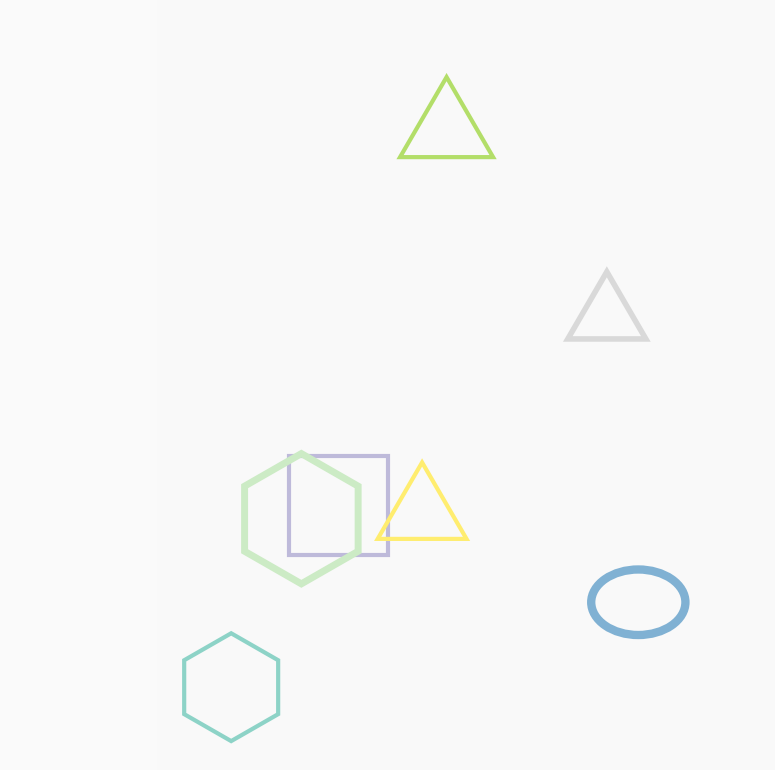[{"shape": "hexagon", "thickness": 1.5, "radius": 0.35, "center": [0.298, 0.108]}, {"shape": "square", "thickness": 1.5, "radius": 0.32, "center": [0.436, 0.344]}, {"shape": "oval", "thickness": 3, "radius": 0.3, "center": [0.824, 0.218]}, {"shape": "triangle", "thickness": 1.5, "radius": 0.35, "center": [0.576, 0.831]}, {"shape": "triangle", "thickness": 2, "radius": 0.29, "center": [0.783, 0.589]}, {"shape": "hexagon", "thickness": 2.5, "radius": 0.42, "center": [0.389, 0.326]}, {"shape": "triangle", "thickness": 1.5, "radius": 0.33, "center": [0.545, 0.333]}]